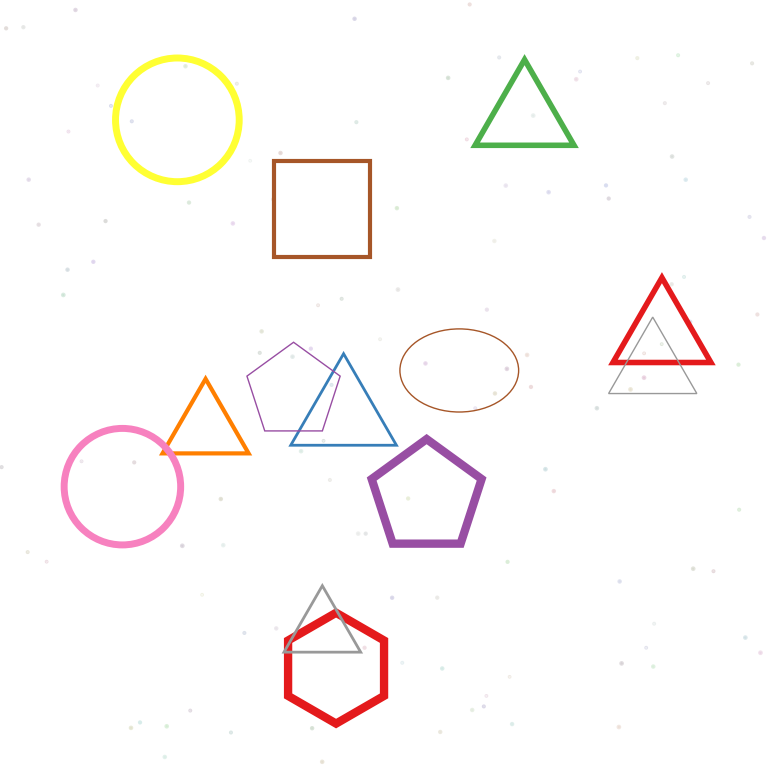[{"shape": "hexagon", "thickness": 3, "radius": 0.36, "center": [0.436, 0.132]}, {"shape": "triangle", "thickness": 2, "radius": 0.37, "center": [0.86, 0.566]}, {"shape": "triangle", "thickness": 1, "radius": 0.4, "center": [0.446, 0.461]}, {"shape": "triangle", "thickness": 2, "radius": 0.37, "center": [0.681, 0.848]}, {"shape": "pentagon", "thickness": 0.5, "radius": 0.32, "center": [0.381, 0.492]}, {"shape": "pentagon", "thickness": 3, "radius": 0.38, "center": [0.554, 0.355]}, {"shape": "triangle", "thickness": 1.5, "radius": 0.32, "center": [0.267, 0.443]}, {"shape": "circle", "thickness": 2.5, "radius": 0.4, "center": [0.23, 0.844]}, {"shape": "square", "thickness": 1.5, "radius": 0.31, "center": [0.418, 0.729]}, {"shape": "oval", "thickness": 0.5, "radius": 0.39, "center": [0.596, 0.519]}, {"shape": "circle", "thickness": 2.5, "radius": 0.38, "center": [0.159, 0.368]}, {"shape": "triangle", "thickness": 0.5, "radius": 0.33, "center": [0.848, 0.522]}, {"shape": "triangle", "thickness": 1, "radius": 0.29, "center": [0.419, 0.182]}]